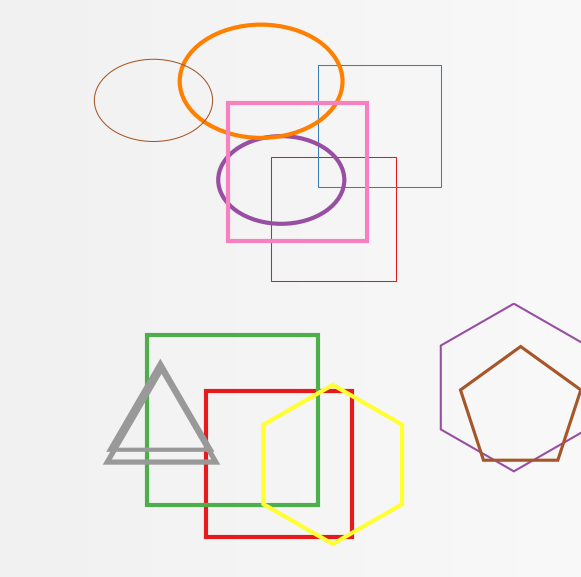[{"shape": "square", "thickness": 2, "radius": 0.63, "center": [0.48, 0.196]}, {"shape": "square", "thickness": 0.5, "radius": 0.54, "center": [0.574, 0.62]}, {"shape": "square", "thickness": 0.5, "radius": 0.53, "center": [0.653, 0.781]}, {"shape": "square", "thickness": 2, "radius": 0.74, "center": [0.4, 0.272]}, {"shape": "hexagon", "thickness": 1, "radius": 0.73, "center": [0.884, 0.328]}, {"shape": "oval", "thickness": 2, "radius": 0.54, "center": [0.484, 0.688]}, {"shape": "oval", "thickness": 2, "radius": 0.7, "center": [0.449, 0.858]}, {"shape": "hexagon", "thickness": 2, "radius": 0.69, "center": [0.573, 0.195]}, {"shape": "oval", "thickness": 0.5, "radius": 0.51, "center": [0.264, 0.825]}, {"shape": "pentagon", "thickness": 1.5, "radius": 0.54, "center": [0.896, 0.29]}, {"shape": "square", "thickness": 2, "radius": 0.6, "center": [0.511, 0.701]}, {"shape": "triangle", "thickness": 2.5, "radius": 0.54, "center": [0.278, 0.253]}, {"shape": "triangle", "thickness": 2, "radius": 0.5, "center": [0.276, 0.271]}]